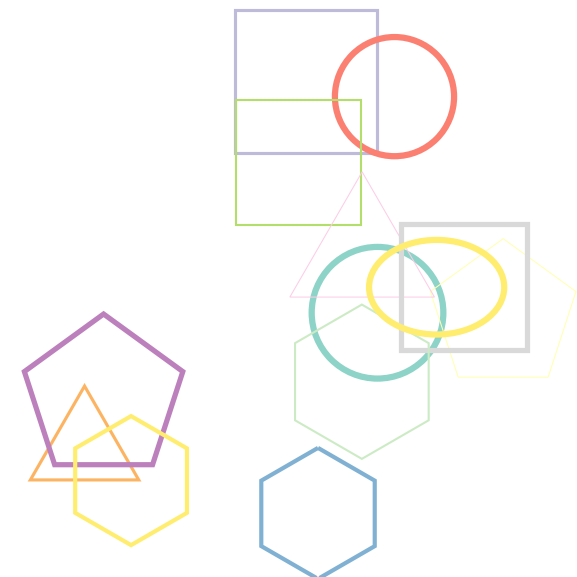[{"shape": "circle", "thickness": 3, "radius": 0.57, "center": [0.654, 0.458]}, {"shape": "pentagon", "thickness": 0.5, "radius": 0.66, "center": [0.871, 0.453]}, {"shape": "square", "thickness": 1.5, "radius": 0.62, "center": [0.53, 0.857]}, {"shape": "circle", "thickness": 3, "radius": 0.52, "center": [0.683, 0.832]}, {"shape": "hexagon", "thickness": 2, "radius": 0.57, "center": [0.551, 0.11]}, {"shape": "triangle", "thickness": 1.5, "radius": 0.54, "center": [0.146, 0.222]}, {"shape": "square", "thickness": 1, "radius": 0.54, "center": [0.517, 0.718]}, {"shape": "triangle", "thickness": 0.5, "radius": 0.72, "center": [0.627, 0.557]}, {"shape": "square", "thickness": 2.5, "radius": 0.54, "center": [0.803, 0.502]}, {"shape": "pentagon", "thickness": 2.5, "radius": 0.72, "center": [0.179, 0.311]}, {"shape": "hexagon", "thickness": 1, "radius": 0.67, "center": [0.627, 0.338]}, {"shape": "oval", "thickness": 3, "radius": 0.59, "center": [0.756, 0.502]}, {"shape": "hexagon", "thickness": 2, "radius": 0.56, "center": [0.227, 0.167]}]